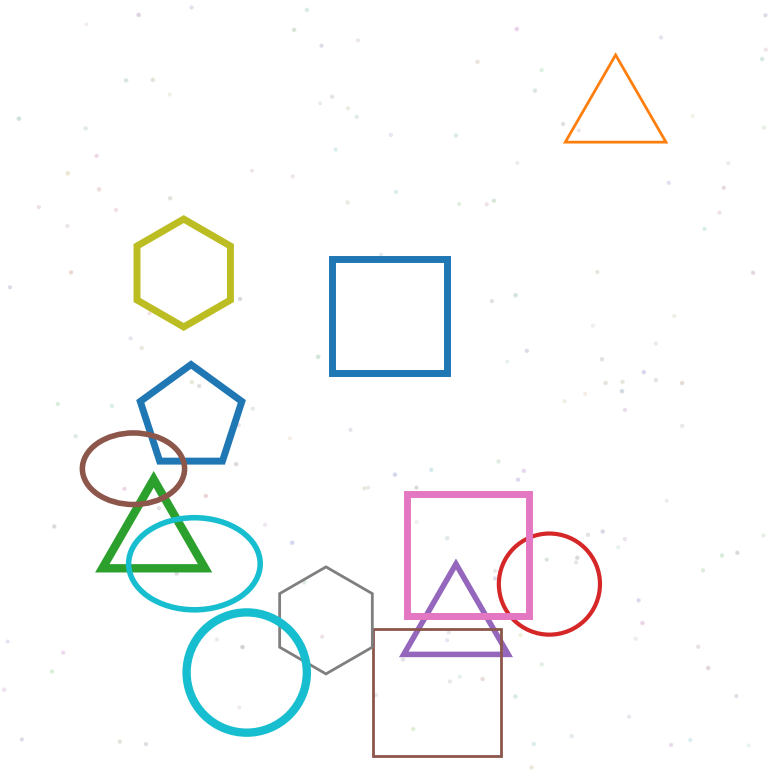[{"shape": "pentagon", "thickness": 2.5, "radius": 0.35, "center": [0.248, 0.457]}, {"shape": "square", "thickness": 2.5, "radius": 0.37, "center": [0.506, 0.589]}, {"shape": "triangle", "thickness": 1, "radius": 0.38, "center": [0.8, 0.853]}, {"shape": "triangle", "thickness": 3, "radius": 0.39, "center": [0.2, 0.3]}, {"shape": "circle", "thickness": 1.5, "radius": 0.33, "center": [0.714, 0.241]}, {"shape": "triangle", "thickness": 2, "radius": 0.39, "center": [0.592, 0.189]}, {"shape": "square", "thickness": 1, "radius": 0.41, "center": [0.567, 0.101]}, {"shape": "oval", "thickness": 2, "radius": 0.33, "center": [0.173, 0.391]}, {"shape": "square", "thickness": 2.5, "radius": 0.4, "center": [0.607, 0.279]}, {"shape": "hexagon", "thickness": 1, "radius": 0.35, "center": [0.423, 0.194]}, {"shape": "hexagon", "thickness": 2.5, "radius": 0.35, "center": [0.239, 0.645]}, {"shape": "oval", "thickness": 2, "radius": 0.43, "center": [0.252, 0.268]}, {"shape": "circle", "thickness": 3, "radius": 0.39, "center": [0.32, 0.127]}]